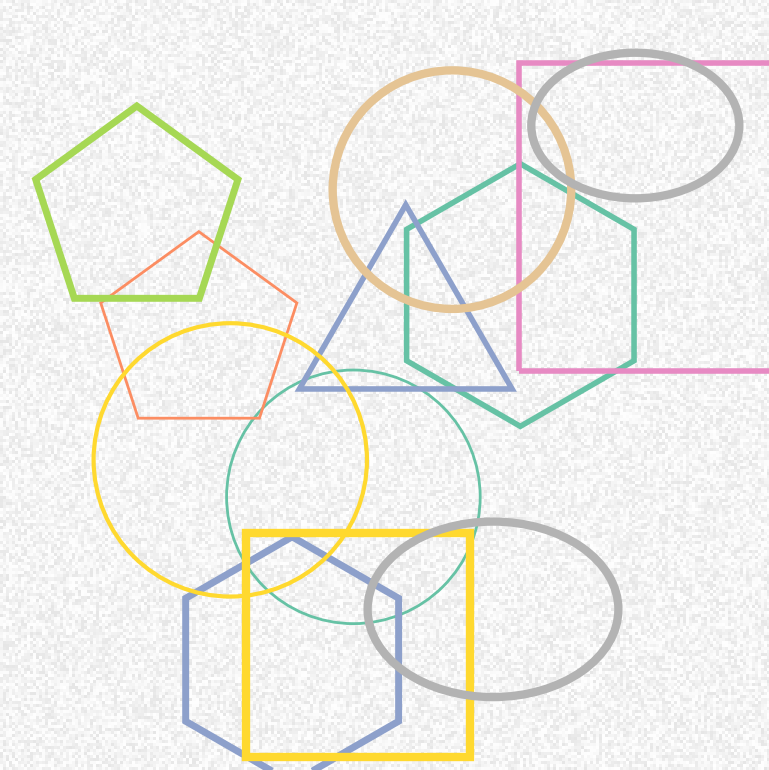[{"shape": "hexagon", "thickness": 2, "radius": 0.85, "center": [0.676, 0.617]}, {"shape": "circle", "thickness": 1, "radius": 0.82, "center": [0.459, 0.355]}, {"shape": "pentagon", "thickness": 1, "radius": 0.67, "center": [0.258, 0.565]}, {"shape": "hexagon", "thickness": 2.5, "radius": 0.8, "center": [0.379, 0.143]}, {"shape": "triangle", "thickness": 2, "radius": 0.8, "center": [0.527, 0.575]}, {"shape": "square", "thickness": 2, "radius": 1.0, "center": [0.873, 0.718]}, {"shape": "pentagon", "thickness": 2.5, "radius": 0.69, "center": [0.178, 0.724]}, {"shape": "circle", "thickness": 1.5, "radius": 0.89, "center": [0.299, 0.403]}, {"shape": "square", "thickness": 3, "radius": 0.73, "center": [0.465, 0.163]}, {"shape": "circle", "thickness": 3, "radius": 0.77, "center": [0.587, 0.754]}, {"shape": "oval", "thickness": 3, "radius": 0.81, "center": [0.64, 0.209]}, {"shape": "oval", "thickness": 3, "radius": 0.68, "center": [0.825, 0.837]}]